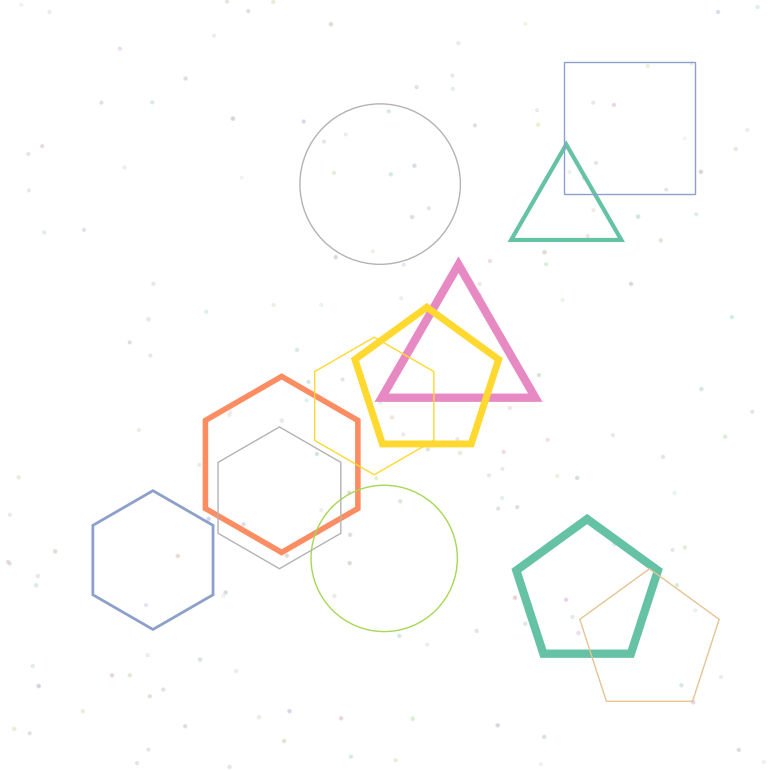[{"shape": "pentagon", "thickness": 3, "radius": 0.48, "center": [0.763, 0.229]}, {"shape": "triangle", "thickness": 1.5, "radius": 0.41, "center": [0.735, 0.73]}, {"shape": "hexagon", "thickness": 2, "radius": 0.57, "center": [0.366, 0.397]}, {"shape": "hexagon", "thickness": 1, "radius": 0.45, "center": [0.199, 0.273]}, {"shape": "square", "thickness": 0.5, "radius": 0.43, "center": [0.818, 0.834]}, {"shape": "triangle", "thickness": 3, "radius": 0.58, "center": [0.595, 0.541]}, {"shape": "circle", "thickness": 0.5, "radius": 0.48, "center": [0.499, 0.275]}, {"shape": "pentagon", "thickness": 2.5, "radius": 0.49, "center": [0.554, 0.503]}, {"shape": "hexagon", "thickness": 0.5, "radius": 0.45, "center": [0.486, 0.473]}, {"shape": "pentagon", "thickness": 0.5, "radius": 0.48, "center": [0.843, 0.166]}, {"shape": "hexagon", "thickness": 0.5, "radius": 0.46, "center": [0.363, 0.353]}, {"shape": "circle", "thickness": 0.5, "radius": 0.52, "center": [0.494, 0.761]}]